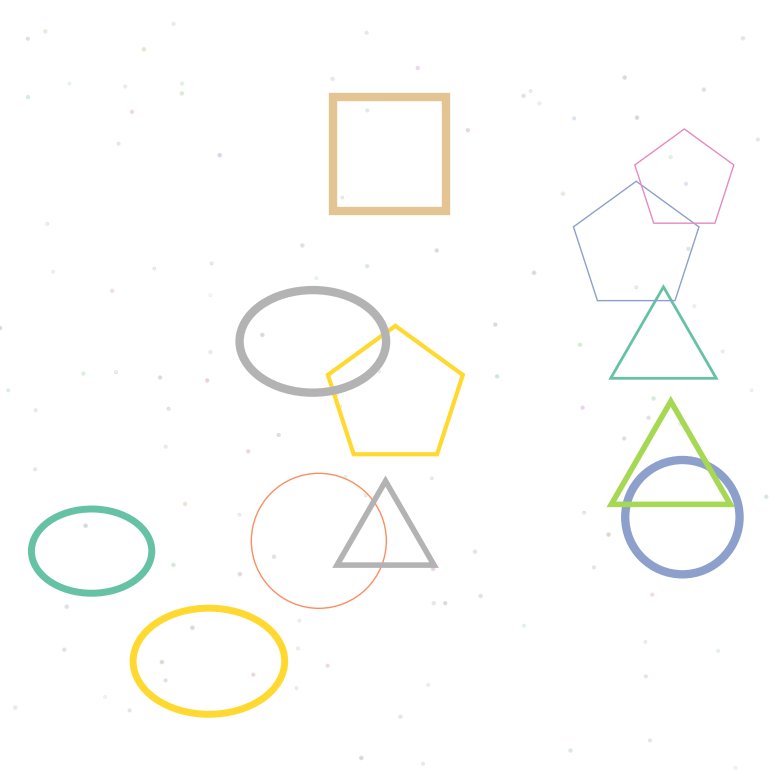[{"shape": "triangle", "thickness": 1, "radius": 0.4, "center": [0.862, 0.548]}, {"shape": "oval", "thickness": 2.5, "radius": 0.39, "center": [0.119, 0.284]}, {"shape": "circle", "thickness": 0.5, "radius": 0.44, "center": [0.414, 0.298]}, {"shape": "pentagon", "thickness": 0.5, "radius": 0.43, "center": [0.826, 0.679]}, {"shape": "circle", "thickness": 3, "radius": 0.37, "center": [0.886, 0.328]}, {"shape": "pentagon", "thickness": 0.5, "radius": 0.34, "center": [0.889, 0.765]}, {"shape": "triangle", "thickness": 2, "radius": 0.45, "center": [0.871, 0.39]}, {"shape": "pentagon", "thickness": 1.5, "radius": 0.46, "center": [0.513, 0.485]}, {"shape": "oval", "thickness": 2.5, "radius": 0.49, "center": [0.271, 0.141]}, {"shape": "square", "thickness": 3, "radius": 0.37, "center": [0.506, 0.8]}, {"shape": "oval", "thickness": 3, "radius": 0.48, "center": [0.406, 0.557]}, {"shape": "triangle", "thickness": 2, "radius": 0.36, "center": [0.501, 0.302]}]